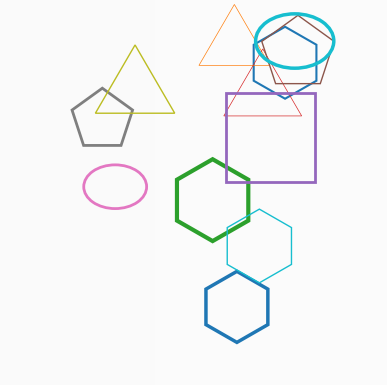[{"shape": "hexagon", "thickness": 1.5, "radius": 0.47, "center": [0.736, 0.837]}, {"shape": "hexagon", "thickness": 2.5, "radius": 0.46, "center": [0.611, 0.203]}, {"shape": "triangle", "thickness": 0.5, "radius": 0.53, "center": [0.605, 0.883]}, {"shape": "hexagon", "thickness": 3, "radius": 0.53, "center": [0.549, 0.48]}, {"shape": "triangle", "thickness": 0.5, "radius": 0.58, "center": [0.678, 0.757]}, {"shape": "square", "thickness": 2, "radius": 0.58, "center": [0.697, 0.643]}, {"shape": "pentagon", "thickness": 1, "radius": 0.49, "center": [0.769, 0.862]}, {"shape": "oval", "thickness": 2, "radius": 0.41, "center": [0.297, 0.515]}, {"shape": "pentagon", "thickness": 2, "radius": 0.41, "center": [0.264, 0.689]}, {"shape": "triangle", "thickness": 1, "radius": 0.59, "center": [0.349, 0.765]}, {"shape": "hexagon", "thickness": 1, "radius": 0.48, "center": [0.669, 0.361]}, {"shape": "oval", "thickness": 2.5, "radius": 0.5, "center": [0.761, 0.893]}]